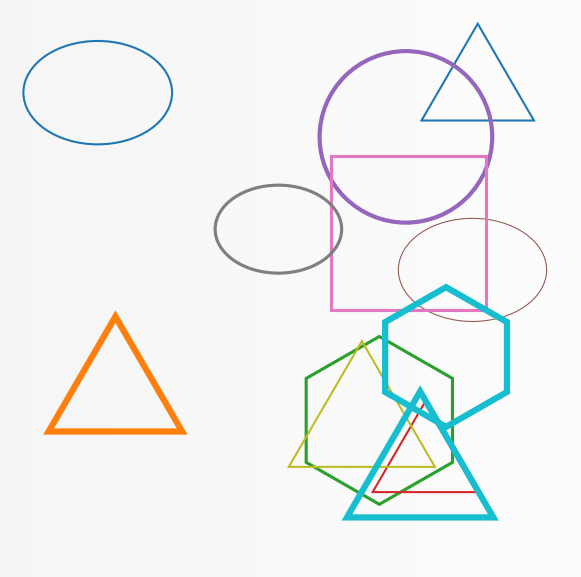[{"shape": "triangle", "thickness": 1, "radius": 0.56, "center": [0.822, 0.846]}, {"shape": "oval", "thickness": 1, "radius": 0.64, "center": [0.168, 0.839]}, {"shape": "triangle", "thickness": 3, "radius": 0.66, "center": [0.199, 0.318]}, {"shape": "hexagon", "thickness": 1.5, "radius": 0.73, "center": [0.653, 0.271]}, {"shape": "triangle", "thickness": 1, "radius": 0.52, "center": [0.731, 0.199]}, {"shape": "circle", "thickness": 2, "radius": 0.74, "center": [0.698, 0.762]}, {"shape": "oval", "thickness": 0.5, "radius": 0.64, "center": [0.813, 0.532]}, {"shape": "square", "thickness": 1.5, "radius": 0.67, "center": [0.703, 0.595]}, {"shape": "oval", "thickness": 1.5, "radius": 0.54, "center": [0.479, 0.602]}, {"shape": "triangle", "thickness": 1, "radius": 0.73, "center": [0.623, 0.263]}, {"shape": "triangle", "thickness": 3, "radius": 0.73, "center": [0.723, 0.176]}, {"shape": "hexagon", "thickness": 3, "radius": 0.61, "center": [0.767, 0.381]}]